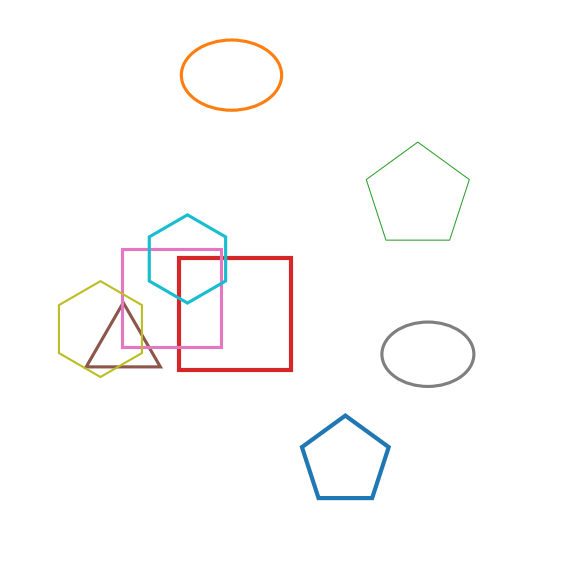[{"shape": "pentagon", "thickness": 2, "radius": 0.39, "center": [0.598, 0.201]}, {"shape": "oval", "thickness": 1.5, "radius": 0.43, "center": [0.401, 0.869]}, {"shape": "pentagon", "thickness": 0.5, "radius": 0.47, "center": [0.723, 0.659]}, {"shape": "square", "thickness": 2, "radius": 0.49, "center": [0.408, 0.456]}, {"shape": "triangle", "thickness": 1.5, "radius": 0.37, "center": [0.213, 0.401]}, {"shape": "square", "thickness": 1.5, "radius": 0.43, "center": [0.297, 0.483]}, {"shape": "oval", "thickness": 1.5, "radius": 0.4, "center": [0.741, 0.386]}, {"shape": "hexagon", "thickness": 1, "radius": 0.41, "center": [0.174, 0.429]}, {"shape": "hexagon", "thickness": 1.5, "radius": 0.38, "center": [0.325, 0.551]}]